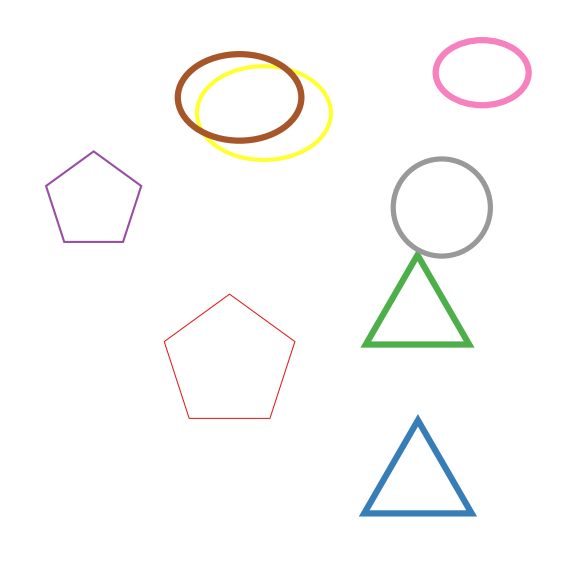[{"shape": "pentagon", "thickness": 0.5, "radius": 0.59, "center": [0.398, 0.371]}, {"shape": "triangle", "thickness": 3, "radius": 0.54, "center": [0.724, 0.164]}, {"shape": "triangle", "thickness": 3, "radius": 0.52, "center": [0.723, 0.454]}, {"shape": "pentagon", "thickness": 1, "radius": 0.43, "center": [0.162, 0.65]}, {"shape": "oval", "thickness": 2, "radius": 0.58, "center": [0.457, 0.803]}, {"shape": "oval", "thickness": 3, "radius": 0.54, "center": [0.415, 0.83]}, {"shape": "oval", "thickness": 3, "radius": 0.4, "center": [0.835, 0.873]}, {"shape": "circle", "thickness": 2.5, "radius": 0.42, "center": [0.765, 0.64]}]